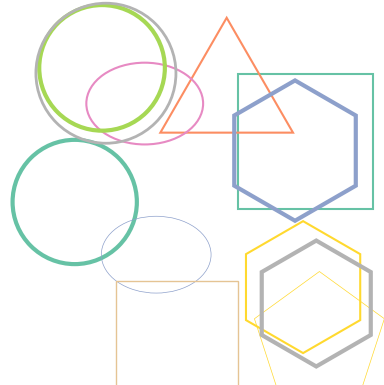[{"shape": "square", "thickness": 1.5, "radius": 0.88, "center": [0.794, 0.633]}, {"shape": "circle", "thickness": 3, "radius": 0.81, "center": [0.194, 0.475]}, {"shape": "triangle", "thickness": 1.5, "radius": 0.99, "center": [0.589, 0.755]}, {"shape": "oval", "thickness": 0.5, "radius": 0.71, "center": [0.406, 0.339]}, {"shape": "hexagon", "thickness": 3, "radius": 0.91, "center": [0.766, 0.609]}, {"shape": "oval", "thickness": 1.5, "radius": 0.76, "center": [0.376, 0.731]}, {"shape": "circle", "thickness": 3, "radius": 0.82, "center": [0.265, 0.824]}, {"shape": "pentagon", "thickness": 0.5, "radius": 0.89, "center": [0.83, 0.117]}, {"shape": "hexagon", "thickness": 1.5, "radius": 0.86, "center": [0.787, 0.254]}, {"shape": "square", "thickness": 1, "radius": 0.79, "center": [0.459, 0.111]}, {"shape": "circle", "thickness": 2, "radius": 0.91, "center": [0.275, 0.81]}, {"shape": "hexagon", "thickness": 3, "radius": 0.82, "center": [0.821, 0.212]}]